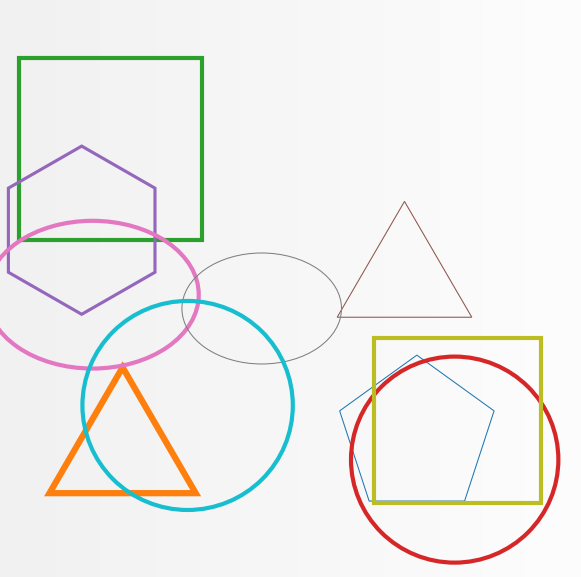[{"shape": "pentagon", "thickness": 0.5, "radius": 0.7, "center": [0.717, 0.245]}, {"shape": "triangle", "thickness": 3, "radius": 0.73, "center": [0.211, 0.218]}, {"shape": "square", "thickness": 2, "radius": 0.79, "center": [0.19, 0.741]}, {"shape": "circle", "thickness": 2, "radius": 0.89, "center": [0.782, 0.203]}, {"shape": "hexagon", "thickness": 1.5, "radius": 0.73, "center": [0.141, 0.601]}, {"shape": "triangle", "thickness": 0.5, "radius": 0.67, "center": [0.696, 0.517]}, {"shape": "oval", "thickness": 2, "radius": 0.91, "center": [0.159, 0.489]}, {"shape": "oval", "thickness": 0.5, "radius": 0.69, "center": [0.45, 0.465]}, {"shape": "square", "thickness": 2, "radius": 0.72, "center": [0.787, 0.271]}, {"shape": "circle", "thickness": 2, "radius": 0.9, "center": [0.323, 0.297]}]